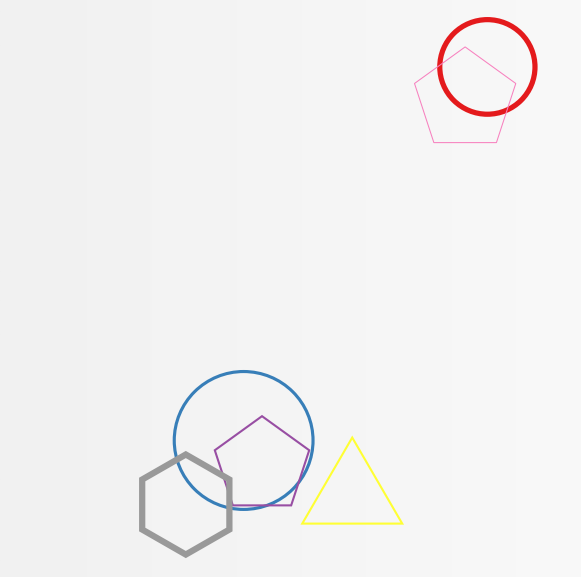[{"shape": "circle", "thickness": 2.5, "radius": 0.41, "center": [0.839, 0.883]}, {"shape": "circle", "thickness": 1.5, "radius": 0.6, "center": [0.419, 0.236]}, {"shape": "pentagon", "thickness": 1, "radius": 0.43, "center": [0.451, 0.193]}, {"shape": "triangle", "thickness": 1, "radius": 0.5, "center": [0.606, 0.142]}, {"shape": "pentagon", "thickness": 0.5, "radius": 0.46, "center": [0.8, 0.826]}, {"shape": "hexagon", "thickness": 3, "radius": 0.43, "center": [0.32, 0.125]}]